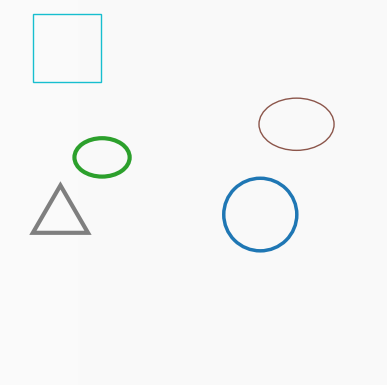[{"shape": "circle", "thickness": 2.5, "radius": 0.47, "center": [0.672, 0.443]}, {"shape": "oval", "thickness": 3, "radius": 0.36, "center": [0.263, 0.591]}, {"shape": "oval", "thickness": 1, "radius": 0.48, "center": [0.765, 0.677]}, {"shape": "triangle", "thickness": 3, "radius": 0.41, "center": [0.156, 0.436]}, {"shape": "square", "thickness": 1, "radius": 0.44, "center": [0.172, 0.876]}]